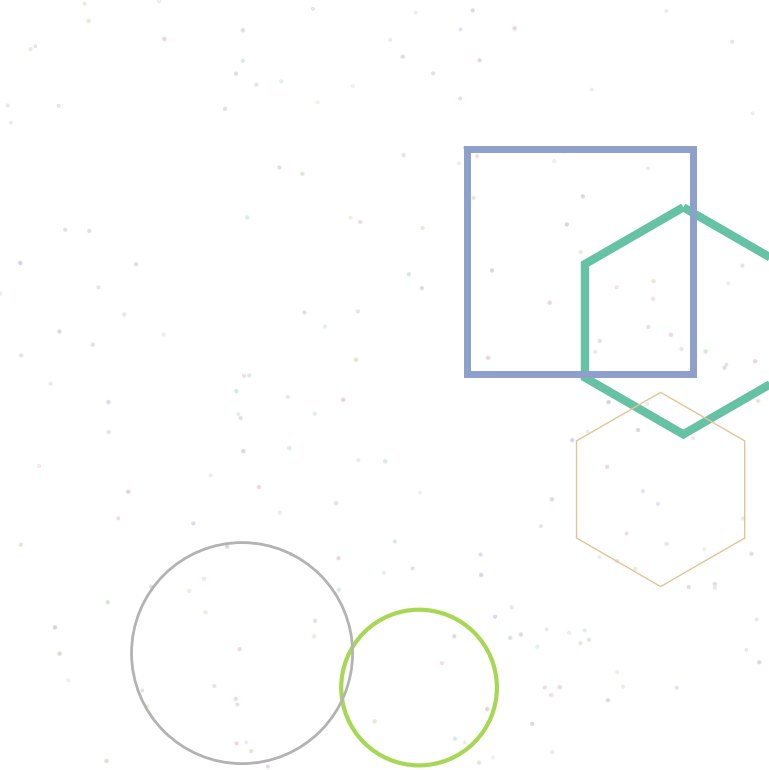[{"shape": "hexagon", "thickness": 3, "radius": 0.74, "center": [0.887, 0.583]}, {"shape": "square", "thickness": 2.5, "radius": 0.73, "center": [0.753, 0.66]}, {"shape": "circle", "thickness": 1.5, "radius": 0.51, "center": [0.544, 0.107]}, {"shape": "hexagon", "thickness": 0.5, "radius": 0.63, "center": [0.858, 0.364]}, {"shape": "circle", "thickness": 1, "radius": 0.72, "center": [0.314, 0.152]}]